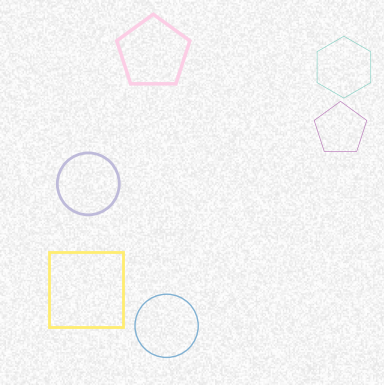[{"shape": "hexagon", "thickness": 0.5, "radius": 0.4, "center": [0.893, 0.826]}, {"shape": "circle", "thickness": 2, "radius": 0.4, "center": [0.229, 0.522]}, {"shape": "circle", "thickness": 1, "radius": 0.41, "center": [0.433, 0.154]}, {"shape": "pentagon", "thickness": 2.5, "radius": 0.5, "center": [0.398, 0.863]}, {"shape": "pentagon", "thickness": 0.5, "radius": 0.36, "center": [0.884, 0.665]}, {"shape": "square", "thickness": 2, "radius": 0.48, "center": [0.224, 0.248]}]